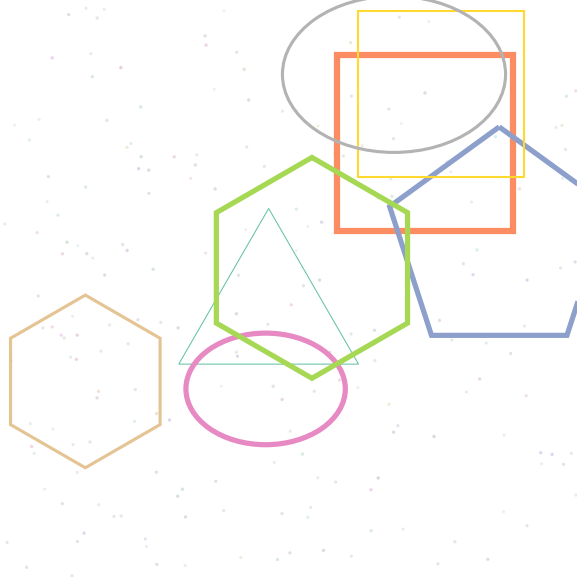[{"shape": "triangle", "thickness": 0.5, "radius": 0.9, "center": [0.465, 0.458]}, {"shape": "square", "thickness": 3, "radius": 0.76, "center": [0.736, 0.752]}, {"shape": "pentagon", "thickness": 2.5, "radius": 1.0, "center": [0.864, 0.58]}, {"shape": "oval", "thickness": 2.5, "radius": 0.69, "center": [0.46, 0.326]}, {"shape": "hexagon", "thickness": 2.5, "radius": 0.96, "center": [0.54, 0.535]}, {"shape": "square", "thickness": 1, "radius": 0.72, "center": [0.764, 0.836]}, {"shape": "hexagon", "thickness": 1.5, "radius": 0.75, "center": [0.148, 0.339]}, {"shape": "oval", "thickness": 1.5, "radius": 0.97, "center": [0.682, 0.87]}]